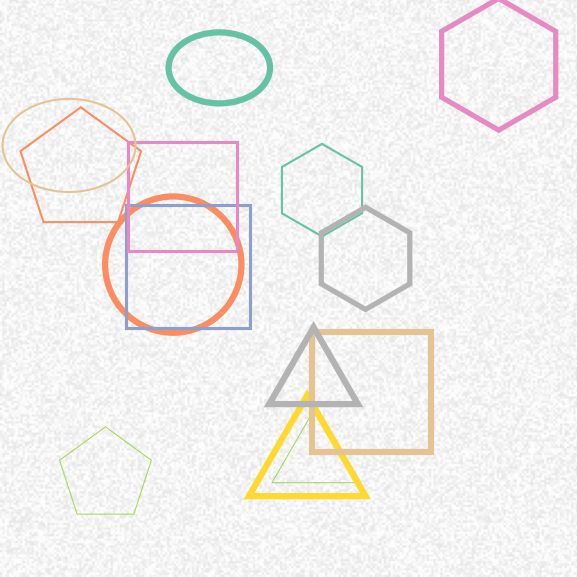[{"shape": "hexagon", "thickness": 1, "radius": 0.4, "center": [0.558, 0.67]}, {"shape": "oval", "thickness": 3, "radius": 0.44, "center": [0.38, 0.882]}, {"shape": "circle", "thickness": 3, "radius": 0.59, "center": [0.3, 0.541]}, {"shape": "pentagon", "thickness": 1, "radius": 0.55, "center": [0.14, 0.703]}, {"shape": "square", "thickness": 1.5, "radius": 0.53, "center": [0.326, 0.538]}, {"shape": "hexagon", "thickness": 2.5, "radius": 0.57, "center": [0.864, 0.888]}, {"shape": "square", "thickness": 1.5, "radius": 0.47, "center": [0.316, 0.659]}, {"shape": "pentagon", "thickness": 0.5, "radius": 0.42, "center": [0.183, 0.176]}, {"shape": "triangle", "thickness": 0.5, "radius": 0.44, "center": [0.548, 0.208]}, {"shape": "triangle", "thickness": 3, "radius": 0.58, "center": [0.532, 0.198]}, {"shape": "oval", "thickness": 1, "radius": 0.58, "center": [0.12, 0.747]}, {"shape": "square", "thickness": 3, "radius": 0.52, "center": [0.644, 0.32]}, {"shape": "hexagon", "thickness": 2.5, "radius": 0.44, "center": [0.633, 0.552]}, {"shape": "triangle", "thickness": 3, "radius": 0.44, "center": [0.543, 0.344]}]